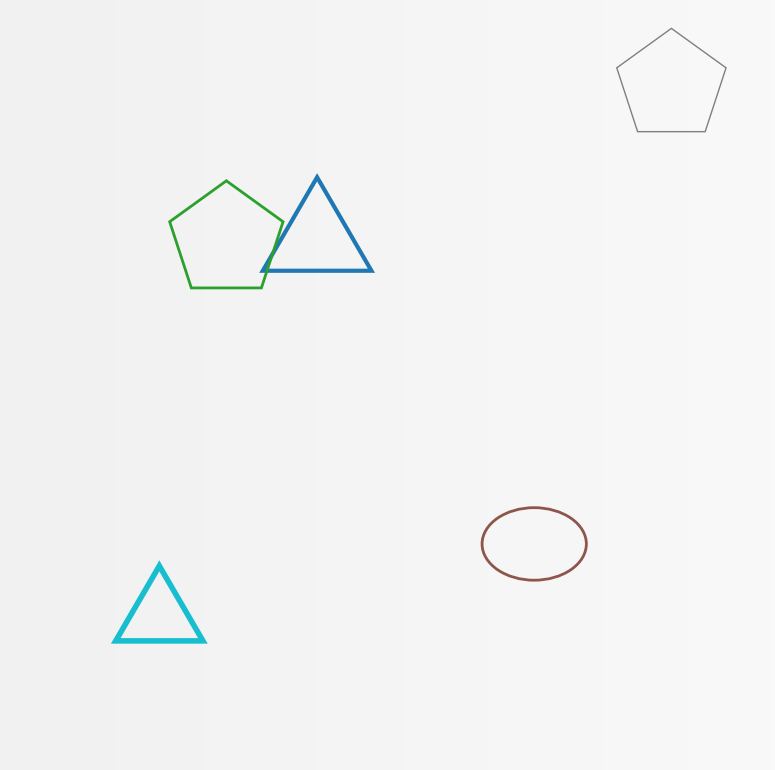[{"shape": "triangle", "thickness": 1.5, "radius": 0.4, "center": [0.409, 0.689]}, {"shape": "pentagon", "thickness": 1, "radius": 0.38, "center": [0.292, 0.688]}, {"shape": "oval", "thickness": 1, "radius": 0.34, "center": [0.689, 0.294]}, {"shape": "pentagon", "thickness": 0.5, "radius": 0.37, "center": [0.866, 0.889]}, {"shape": "triangle", "thickness": 2, "radius": 0.32, "center": [0.206, 0.2]}]